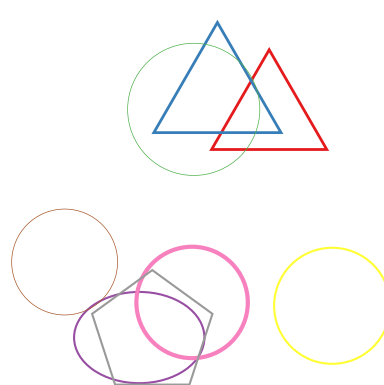[{"shape": "triangle", "thickness": 2, "radius": 0.86, "center": [0.699, 0.698]}, {"shape": "triangle", "thickness": 2, "radius": 0.95, "center": [0.565, 0.751]}, {"shape": "circle", "thickness": 0.5, "radius": 0.86, "center": [0.503, 0.716]}, {"shape": "oval", "thickness": 1.5, "radius": 0.85, "center": [0.362, 0.123]}, {"shape": "circle", "thickness": 1.5, "radius": 0.75, "center": [0.863, 0.206]}, {"shape": "circle", "thickness": 0.5, "radius": 0.69, "center": [0.168, 0.319]}, {"shape": "circle", "thickness": 3, "radius": 0.72, "center": [0.499, 0.214]}, {"shape": "pentagon", "thickness": 1.5, "radius": 0.82, "center": [0.396, 0.134]}]